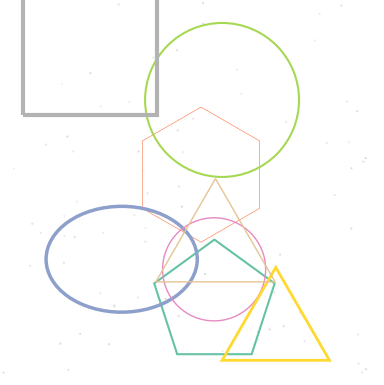[{"shape": "pentagon", "thickness": 1.5, "radius": 0.82, "center": [0.557, 0.213]}, {"shape": "hexagon", "thickness": 0.5, "radius": 0.88, "center": [0.522, 0.546]}, {"shape": "oval", "thickness": 2.5, "radius": 0.98, "center": [0.316, 0.327]}, {"shape": "circle", "thickness": 1, "radius": 0.67, "center": [0.556, 0.3]}, {"shape": "circle", "thickness": 1.5, "radius": 1.0, "center": [0.577, 0.74]}, {"shape": "triangle", "thickness": 2, "radius": 0.8, "center": [0.716, 0.145]}, {"shape": "triangle", "thickness": 1, "radius": 0.89, "center": [0.56, 0.357]}, {"shape": "square", "thickness": 3, "radius": 0.87, "center": [0.233, 0.877]}]